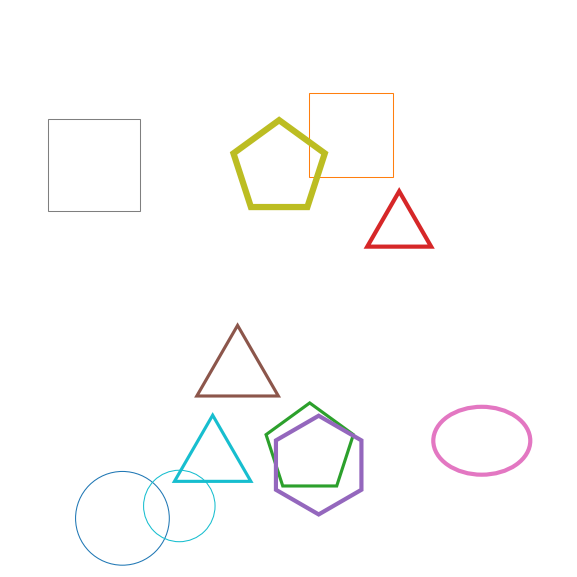[{"shape": "circle", "thickness": 0.5, "radius": 0.41, "center": [0.212, 0.102]}, {"shape": "square", "thickness": 0.5, "radius": 0.36, "center": [0.608, 0.765]}, {"shape": "pentagon", "thickness": 1.5, "radius": 0.4, "center": [0.536, 0.222]}, {"shape": "triangle", "thickness": 2, "radius": 0.32, "center": [0.691, 0.604]}, {"shape": "hexagon", "thickness": 2, "radius": 0.43, "center": [0.552, 0.194]}, {"shape": "triangle", "thickness": 1.5, "radius": 0.41, "center": [0.411, 0.354]}, {"shape": "oval", "thickness": 2, "radius": 0.42, "center": [0.834, 0.236]}, {"shape": "square", "thickness": 0.5, "radius": 0.4, "center": [0.163, 0.713]}, {"shape": "pentagon", "thickness": 3, "radius": 0.42, "center": [0.483, 0.708]}, {"shape": "triangle", "thickness": 1.5, "radius": 0.38, "center": [0.368, 0.204]}, {"shape": "circle", "thickness": 0.5, "radius": 0.31, "center": [0.31, 0.123]}]